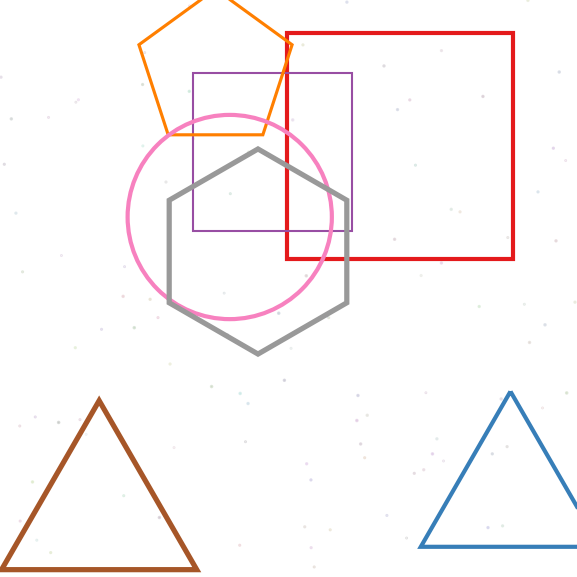[{"shape": "square", "thickness": 2, "radius": 0.98, "center": [0.693, 0.747]}, {"shape": "triangle", "thickness": 2, "radius": 0.9, "center": [0.884, 0.142]}, {"shape": "square", "thickness": 1, "radius": 0.69, "center": [0.472, 0.736]}, {"shape": "pentagon", "thickness": 1.5, "radius": 0.7, "center": [0.373, 0.879]}, {"shape": "triangle", "thickness": 2.5, "radius": 0.98, "center": [0.172, 0.11]}, {"shape": "circle", "thickness": 2, "radius": 0.88, "center": [0.398, 0.623]}, {"shape": "hexagon", "thickness": 2.5, "radius": 0.89, "center": [0.447, 0.564]}]